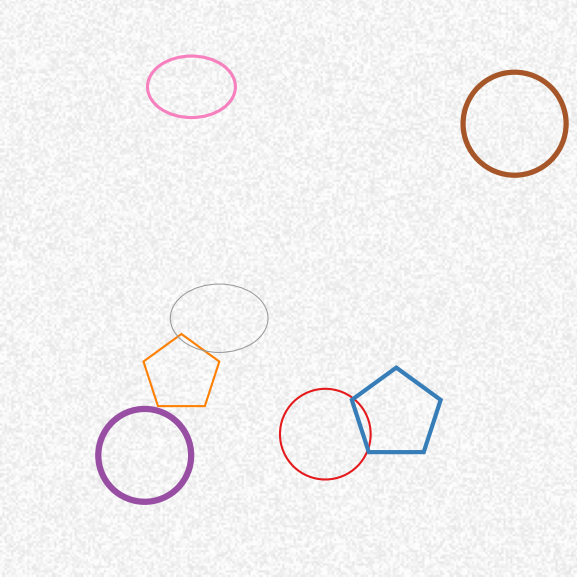[{"shape": "circle", "thickness": 1, "radius": 0.39, "center": [0.563, 0.247]}, {"shape": "pentagon", "thickness": 2, "radius": 0.4, "center": [0.686, 0.282]}, {"shape": "circle", "thickness": 3, "radius": 0.4, "center": [0.251, 0.211]}, {"shape": "pentagon", "thickness": 1, "radius": 0.35, "center": [0.314, 0.352]}, {"shape": "circle", "thickness": 2.5, "radius": 0.45, "center": [0.891, 0.785]}, {"shape": "oval", "thickness": 1.5, "radius": 0.38, "center": [0.332, 0.849]}, {"shape": "oval", "thickness": 0.5, "radius": 0.42, "center": [0.38, 0.448]}]